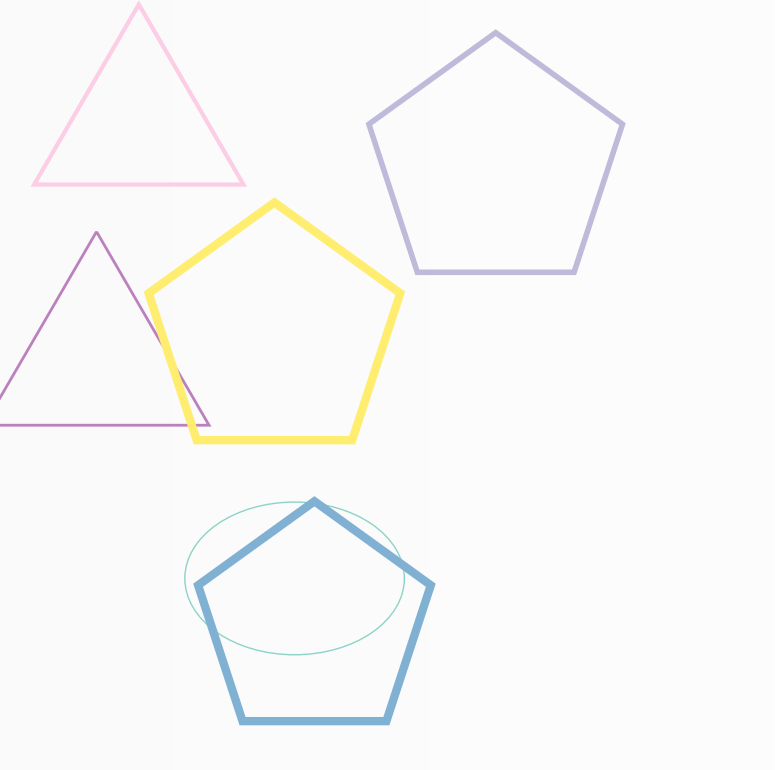[{"shape": "oval", "thickness": 0.5, "radius": 0.71, "center": [0.38, 0.249]}, {"shape": "pentagon", "thickness": 2, "radius": 0.86, "center": [0.64, 0.786]}, {"shape": "pentagon", "thickness": 3, "radius": 0.79, "center": [0.406, 0.191]}, {"shape": "triangle", "thickness": 1.5, "radius": 0.78, "center": [0.179, 0.838]}, {"shape": "triangle", "thickness": 1, "radius": 0.84, "center": [0.125, 0.532]}, {"shape": "pentagon", "thickness": 3, "radius": 0.85, "center": [0.354, 0.566]}]